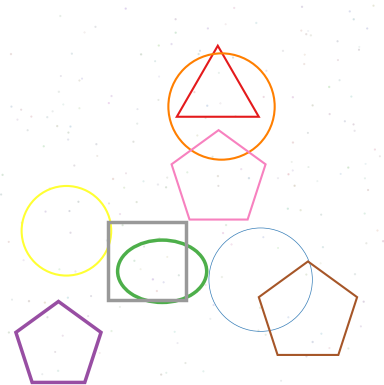[{"shape": "triangle", "thickness": 1.5, "radius": 0.61, "center": [0.566, 0.758]}, {"shape": "circle", "thickness": 0.5, "radius": 0.67, "center": [0.677, 0.274]}, {"shape": "oval", "thickness": 2.5, "radius": 0.58, "center": [0.421, 0.295]}, {"shape": "pentagon", "thickness": 2.5, "radius": 0.58, "center": [0.152, 0.101]}, {"shape": "circle", "thickness": 1.5, "radius": 0.69, "center": [0.575, 0.723]}, {"shape": "circle", "thickness": 1.5, "radius": 0.58, "center": [0.173, 0.401]}, {"shape": "pentagon", "thickness": 1.5, "radius": 0.67, "center": [0.8, 0.187]}, {"shape": "pentagon", "thickness": 1.5, "radius": 0.64, "center": [0.568, 0.534]}, {"shape": "square", "thickness": 2.5, "radius": 0.5, "center": [0.382, 0.322]}]